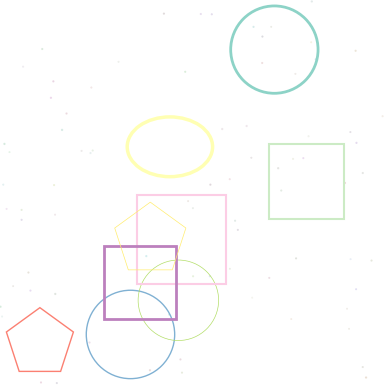[{"shape": "circle", "thickness": 2, "radius": 0.57, "center": [0.713, 0.871]}, {"shape": "oval", "thickness": 2.5, "radius": 0.55, "center": [0.441, 0.619]}, {"shape": "pentagon", "thickness": 1, "radius": 0.46, "center": [0.104, 0.109]}, {"shape": "circle", "thickness": 1, "radius": 0.57, "center": [0.339, 0.131]}, {"shape": "circle", "thickness": 0.5, "radius": 0.52, "center": [0.463, 0.22]}, {"shape": "square", "thickness": 1.5, "radius": 0.58, "center": [0.471, 0.378]}, {"shape": "square", "thickness": 2, "radius": 0.47, "center": [0.363, 0.266]}, {"shape": "square", "thickness": 1.5, "radius": 0.49, "center": [0.795, 0.529]}, {"shape": "pentagon", "thickness": 0.5, "radius": 0.49, "center": [0.39, 0.378]}]